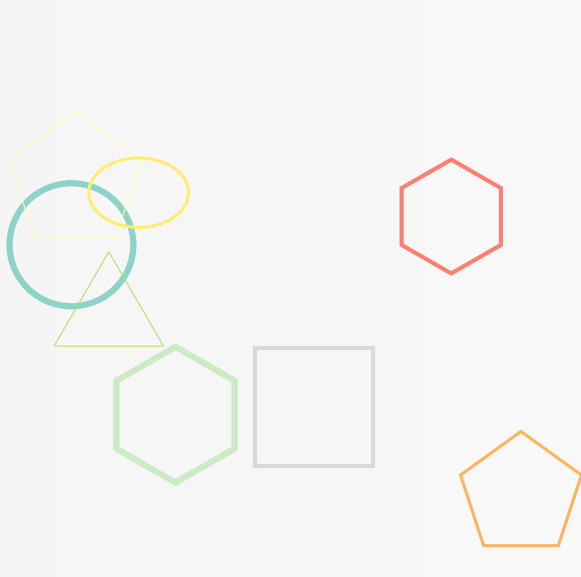[{"shape": "circle", "thickness": 3, "radius": 0.53, "center": [0.123, 0.575]}, {"shape": "pentagon", "thickness": 0.5, "radius": 0.6, "center": [0.129, 0.686]}, {"shape": "hexagon", "thickness": 2, "radius": 0.49, "center": [0.776, 0.624]}, {"shape": "pentagon", "thickness": 1.5, "radius": 0.55, "center": [0.896, 0.143]}, {"shape": "triangle", "thickness": 0.5, "radius": 0.54, "center": [0.187, 0.454]}, {"shape": "square", "thickness": 2, "radius": 0.51, "center": [0.54, 0.295]}, {"shape": "hexagon", "thickness": 3, "radius": 0.59, "center": [0.302, 0.281]}, {"shape": "oval", "thickness": 1.5, "radius": 0.43, "center": [0.239, 0.666]}]